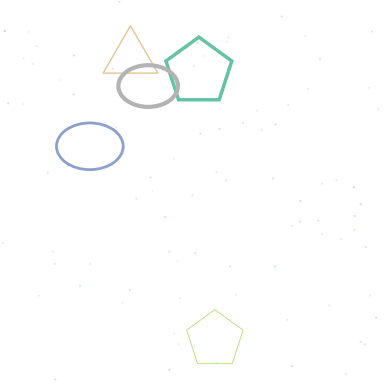[{"shape": "pentagon", "thickness": 2.5, "radius": 0.45, "center": [0.517, 0.814]}, {"shape": "oval", "thickness": 2, "radius": 0.43, "center": [0.233, 0.62]}, {"shape": "pentagon", "thickness": 0.5, "radius": 0.39, "center": [0.558, 0.119]}, {"shape": "triangle", "thickness": 1, "radius": 0.41, "center": [0.339, 0.851]}, {"shape": "oval", "thickness": 3, "radius": 0.39, "center": [0.385, 0.777]}]